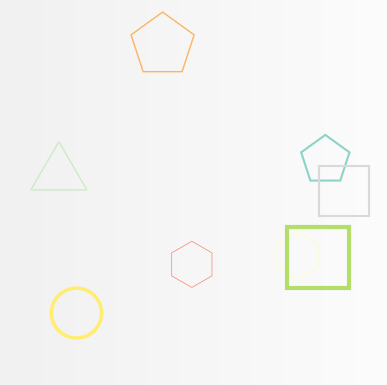[{"shape": "pentagon", "thickness": 1.5, "radius": 0.33, "center": [0.84, 0.584]}, {"shape": "hexagon", "thickness": 0.5, "radius": 0.31, "center": [0.768, 0.337]}, {"shape": "hexagon", "thickness": 0.5, "radius": 0.3, "center": [0.495, 0.313]}, {"shape": "pentagon", "thickness": 1, "radius": 0.43, "center": [0.42, 0.883]}, {"shape": "square", "thickness": 3, "radius": 0.4, "center": [0.821, 0.332]}, {"shape": "square", "thickness": 1.5, "radius": 0.32, "center": [0.887, 0.504]}, {"shape": "triangle", "thickness": 1, "radius": 0.42, "center": [0.152, 0.548]}, {"shape": "circle", "thickness": 2.5, "radius": 0.32, "center": [0.197, 0.187]}]